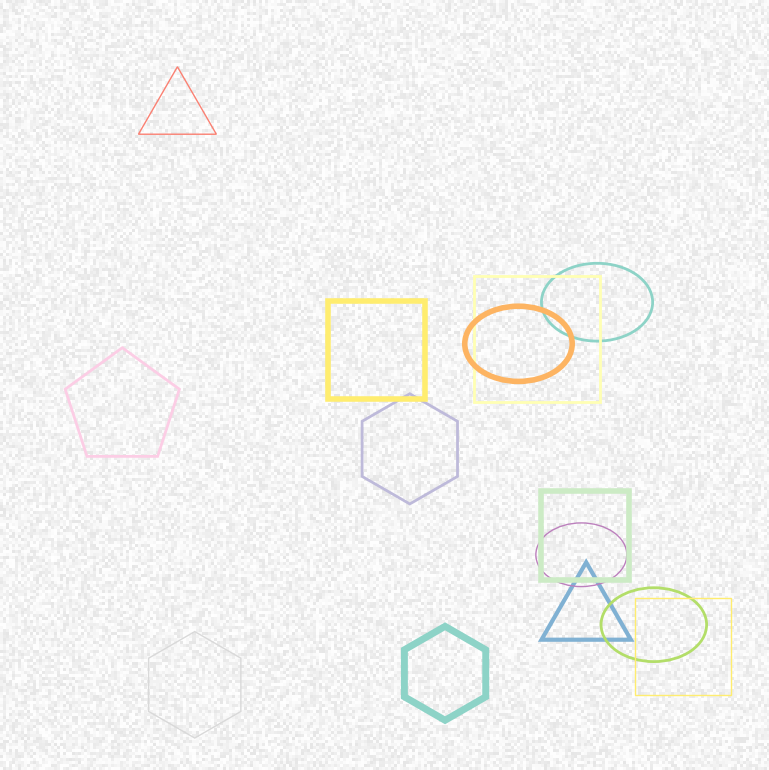[{"shape": "oval", "thickness": 1, "radius": 0.36, "center": [0.775, 0.608]}, {"shape": "hexagon", "thickness": 2.5, "radius": 0.31, "center": [0.578, 0.126]}, {"shape": "square", "thickness": 1, "radius": 0.41, "center": [0.698, 0.56]}, {"shape": "hexagon", "thickness": 1, "radius": 0.36, "center": [0.532, 0.417]}, {"shape": "triangle", "thickness": 0.5, "radius": 0.29, "center": [0.23, 0.855]}, {"shape": "triangle", "thickness": 1.5, "radius": 0.34, "center": [0.761, 0.203]}, {"shape": "oval", "thickness": 2, "radius": 0.35, "center": [0.673, 0.553]}, {"shape": "oval", "thickness": 1, "radius": 0.34, "center": [0.849, 0.189]}, {"shape": "pentagon", "thickness": 1, "radius": 0.39, "center": [0.159, 0.47]}, {"shape": "hexagon", "thickness": 0.5, "radius": 0.35, "center": [0.253, 0.111]}, {"shape": "oval", "thickness": 0.5, "radius": 0.3, "center": [0.755, 0.28]}, {"shape": "square", "thickness": 2, "radius": 0.29, "center": [0.76, 0.305]}, {"shape": "square", "thickness": 0.5, "radius": 0.31, "center": [0.887, 0.16]}, {"shape": "square", "thickness": 2, "radius": 0.32, "center": [0.489, 0.545]}]